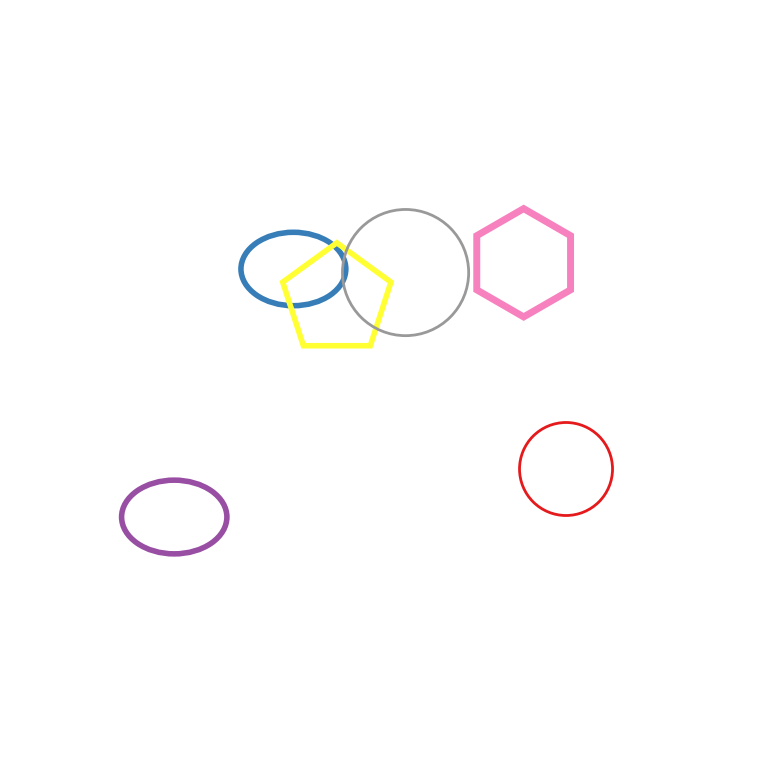[{"shape": "circle", "thickness": 1, "radius": 0.3, "center": [0.735, 0.391]}, {"shape": "oval", "thickness": 2, "radius": 0.34, "center": [0.381, 0.651]}, {"shape": "oval", "thickness": 2, "radius": 0.34, "center": [0.226, 0.329]}, {"shape": "pentagon", "thickness": 2, "radius": 0.37, "center": [0.437, 0.611]}, {"shape": "hexagon", "thickness": 2.5, "radius": 0.35, "center": [0.68, 0.659]}, {"shape": "circle", "thickness": 1, "radius": 0.41, "center": [0.527, 0.646]}]